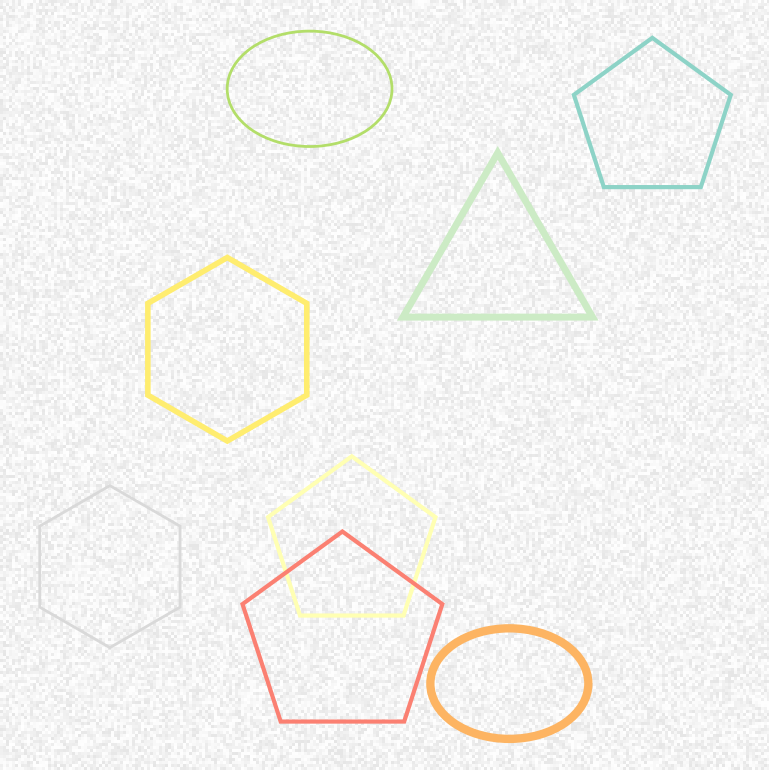[{"shape": "pentagon", "thickness": 1.5, "radius": 0.54, "center": [0.847, 0.844]}, {"shape": "pentagon", "thickness": 1.5, "radius": 0.57, "center": [0.457, 0.293]}, {"shape": "pentagon", "thickness": 1.5, "radius": 0.68, "center": [0.445, 0.173]}, {"shape": "oval", "thickness": 3, "radius": 0.51, "center": [0.662, 0.112]}, {"shape": "oval", "thickness": 1, "radius": 0.54, "center": [0.402, 0.885]}, {"shape": "hexagon", "thickness": 1, "radius": 0.53, "center": [0.143, 0.264]}, {"shape": "triangle", "thickness": 2.5, "radius": 0.71, "center": [0.646, 0.659]}, {"shape": "hexagon", "thickness": 2, "radius": 0.6, "center": [0.295, 0.546]}]